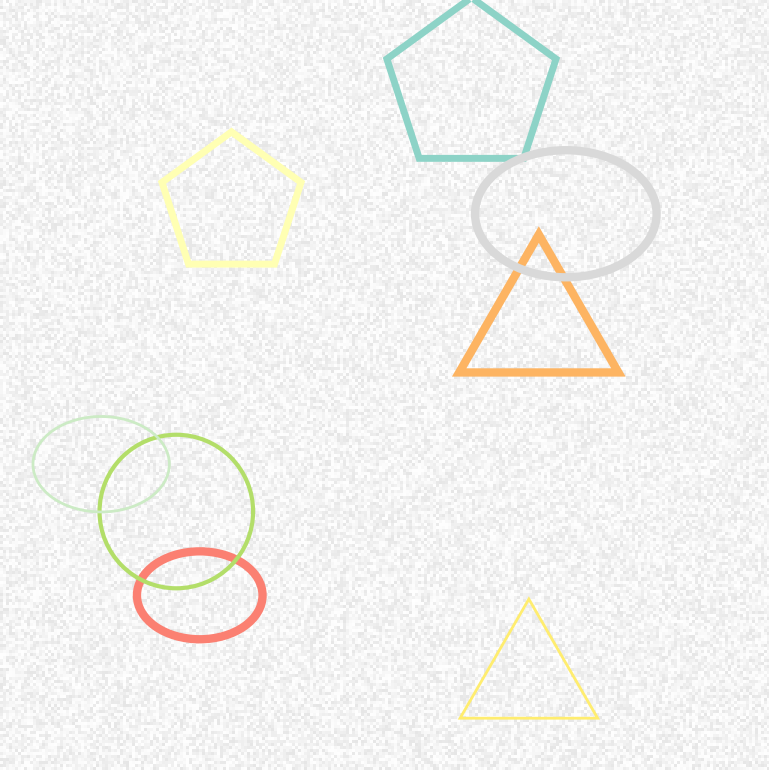[{"shape": "pentagon", "thickness": 2.5, "radius": 0.58, "center": [0.612, 0.888]}, {"shape": "pentagon", "thickness": 2.5, "radius": 0.47, "center": [0.301, 0.734]}, {"shape": "oval", "thickness": 3, "radius": 0.41, "center": [0.259, 0.227]}, {"shape": "triangle", "thickness": 3, "radius": 0.6, "center": [0.7, 0.576]}, {"shape": "circle", "thickness": 1.5, "radius": 0.5, "center": [0.229, 0.336]}, {"shape": "oval", "thickness": 3, "radius": 0.59, "center": [0.735, 0.722]}, {"shape": "oval", "thickness": 1, "radius": 0.44, "center": [0.131, 0.397]}, {"shape": "triangle", "thickness": 1, "radius": 0.52, "center": [0.687, 0.119]}]